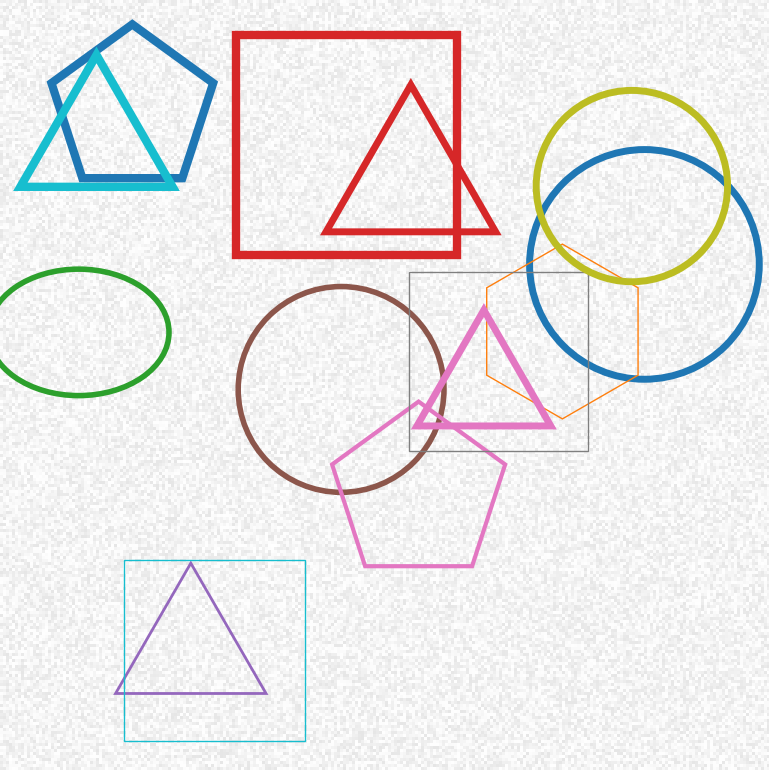[{"shape": "circle", "thickness": 2.5, "radius": 0.75, "center": [0.837, 0.657]}, {"shape": "pentagon", "thickness": 3, "radius": 0.55, "center": [0.172, 0.858]}, {"shape": "hexagon", "thickness": 0.5, "radius": 0.57, "center": [0.73, 0.569]}, {"shape": "oval", "thickness": 2, "radius": 0.59, "center": [0.102, 0.568]}, {"shape": "square", "thickness": 3, "radius": 0.72, "center": [0.45, 0.812]}, {"shape": "triangle", "thickness": 2.5, "radius": 0.64, "center": [0.534, 0.763]}, {"shape": "triangle", "thickness": 1, "radius": 0.56, "center": [0.248, 0.156]}, {"shape": "circle", "thickness": 2, "radius": 0.67, "center": [0.443, 0.494]}, {"shape": "pentagon", "thickness": 1.5, "radius": 0.59, "center": [0.544, 0.36]}, {"shape": "triangle", "thickness": 2.5, "radius": 0.5, "center": [0.628, 0.497]}, {"shape": "square", "thickness": 0.5, "radius": 0.58, "center": [0.647, 0.53]}, {"shape": "circle", "thickness": 2.5, "radius": 0.62, "center": [0.821, 0.758]}, {"shape": "triangle", "thickness": 3, "radius": 0.57, "center": [0.125, 0.814]}, {"shape": "square", "thickness": 0.5, "radius": 0.59, "center": [0.278, 0.155]}]